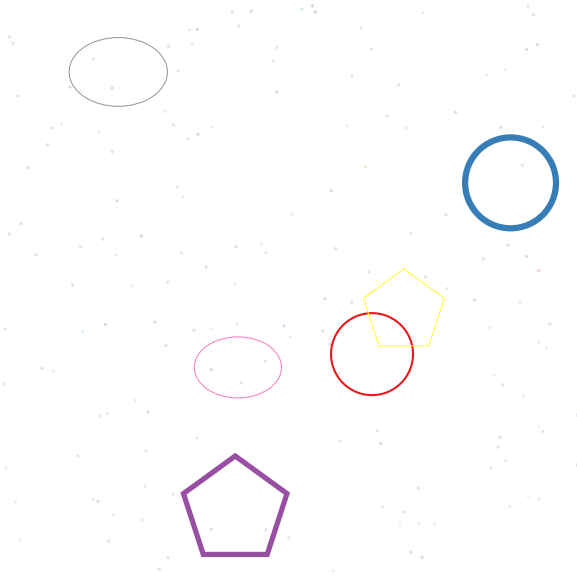[{"shape": "circle", "thickness": 1, "radius": 0.35, "center": [0.644, 0.386]}, {"shape": "circle", "thickness": 3, "radius": 0.39, "center": [0.884, 0.683]}, {"shape": "pentagon", "thickness": 2.5, "radius": 0.47, "center": [0.407, 0.115]}, {"shape": "pentagon", "thickness": 0.5, "radius": 0.37, "center": [0.699, 0.46]}, {"shape": "oval", "thickness": 0.5, "radius": 0.38, "center": [0.412, 0.363]}, {"shape": "oval", "thickness": 0.5, "radius": 0.43, "center": [0.205, 0.875]}]